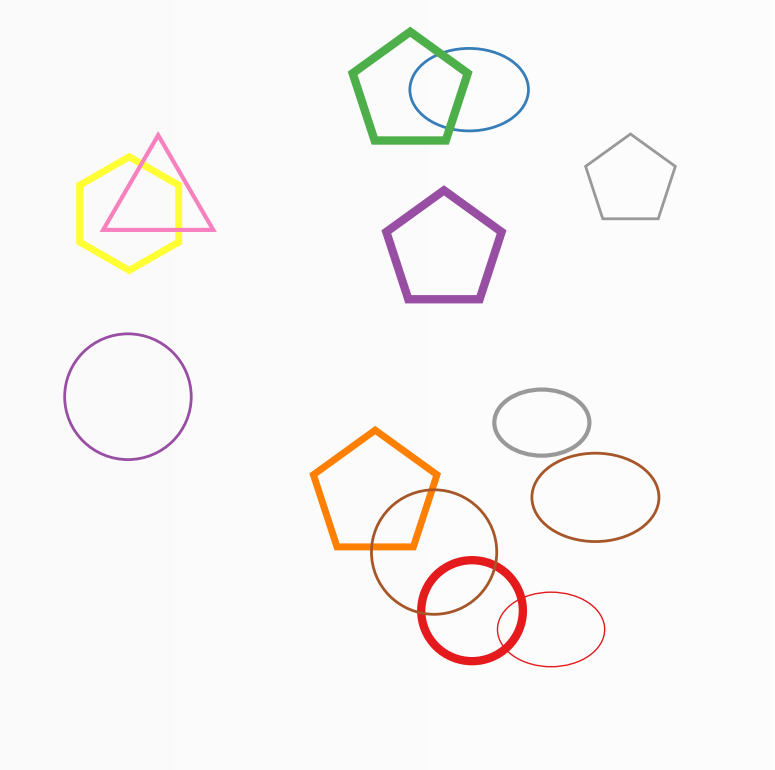[{"shape": "circle", "thickness": 3, "radius": 0.33, "center": [0.609, 0.207]}, {"shape": "oval", "thickness": 0.5, "radius": 0.35, "center": [0.711, 0.183]}, {"shape": "oval", "thickness": 1, "radius": 0.38, "center": [0.605, 0.884]}, {"shape": "pentagon", "thickness": 3, "radius": 0.39, "center": [0.529, 0.881]}, {"shape": "pentagon", "thickness": 3, "radius": 0.39, "center": [0.573, 0.675]}, {"shape": "circle", "thickness": 1, "radius": 0.41, "center": [0.165, 0.485]}, {"shape": "pentagon", "thickness": 2.5, "radius": 0.42, "center": [0.484, 0.358]}, {"shape": "hexagon", "thickness": 2.5, "radius": 0.37, "center": [0.167, 0.723]}, {"shape": "circle", "thickness": 1, "radius": 0.4, "center": [0.56, 0.283]}, {"shape": "oval", "thickness": 1, "radius": 0.41, "center": [0.768, 0.354]}, {"shape": "triangle", "thickness": 1.5, "radius": 0.41, "center": [0.204, 0.742]}, {"shape": "oval", "thickness": 1.5, "radius": 0.31, "center": [0.699, 0.451]}, {"shape": "pentagon", "thickness": 1, "radius": 0.3, "center": [0.814, 0.765]}]